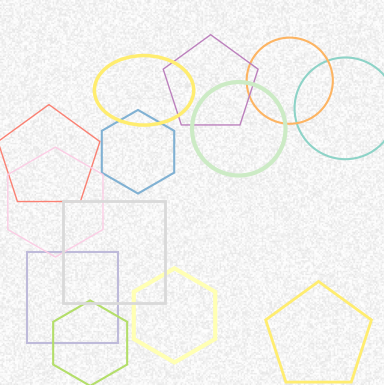[{"shape": "circle", "thickness": 1.5, "radius": 0.66, "center": [0.897, 0.719]}, {"shape": "hexagon", "thickness": 3, "radius": 0.61, "center": [0.453, 0.181]}, {"shape": "square", "thickness": 1.5, "radius": 0.59, "center": [0.189, 0.227]}, {"shape": "pentagon", "thickness": 1, "radius": 0.7, "center": [0.127, 0.589]}, {"shape": "hexagon", "thickness": 1.5, "radius": 0.54, "center": [0.358, 0.606]}, {"shape": "circle", "thickness": 1.5, "radius": 0.56, "center": [0.753, 0.79]}, {"shape": "hexagon", "thickness": 1.5, "radius": 0.55, "center": [0.234, 0.109]}, {"shape": "hexagon", "thickness": 1, "radius": 0.71, "center": [0.144, 0.475]}, {"shape": "square", "thickness": 2, "radius": 0.66, "center": [0.297, 0.346]}, {"shape": "pentagon", "thickness": 1, "radius": 0.65, "center": [0.547, 0.78]}, {"shape": "circle", "thickness": 3, "radius": 0.61, "center": [0.62, 0.665]}, {"shape": "oval", "thickness": 2.5, "radius": 0.64, "center": [0.374, 0.765]}, {"shape": "pentagon", "thickness": 2, "radius": 0.72, "center": [0.827, 0.124]}]